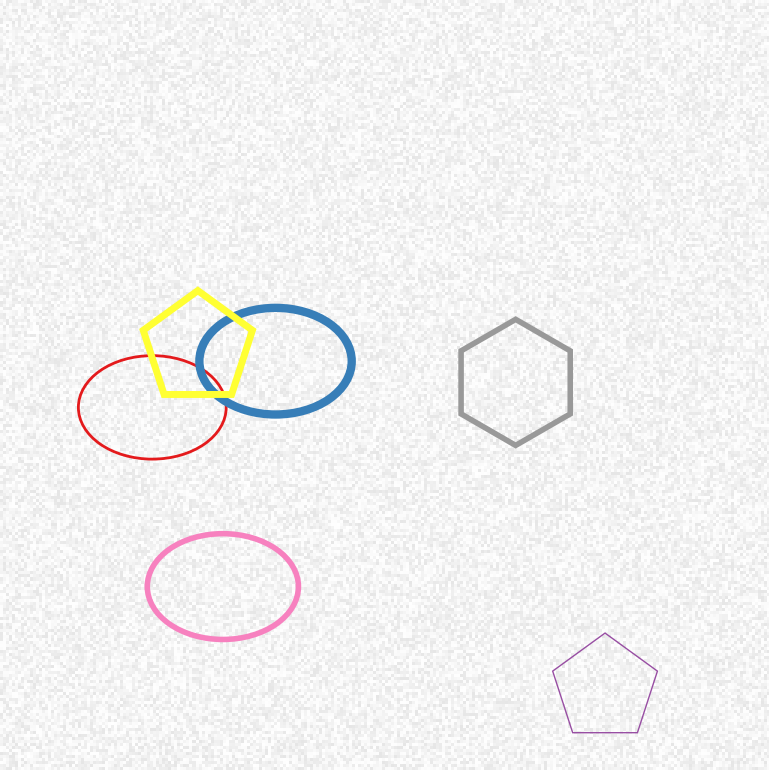[{"shape": "oval", "thickness": 1, "radius": 0.48, "center": [0.198, 0.471]}, {"shape": "oval", "thickness": 3, "radius": 0.49, "center": [0.358, 0.531]}, {"shape": "pentagon", "thickness": 0.5, "radius": 0.36, "center": [0.786, 0.106]}, {"shape": "pentagon", "thickness": 2.5, "radius": 0.37, "center": [0.257, 0.548]}, {"shape": "oval", "thickness": 2, "radius": 0.49, "center": [0.289, 0.238]}, {"shape": "hexagon", "thickness": 2, "radius": 0.41, "center": [0.67, 0.503]}]